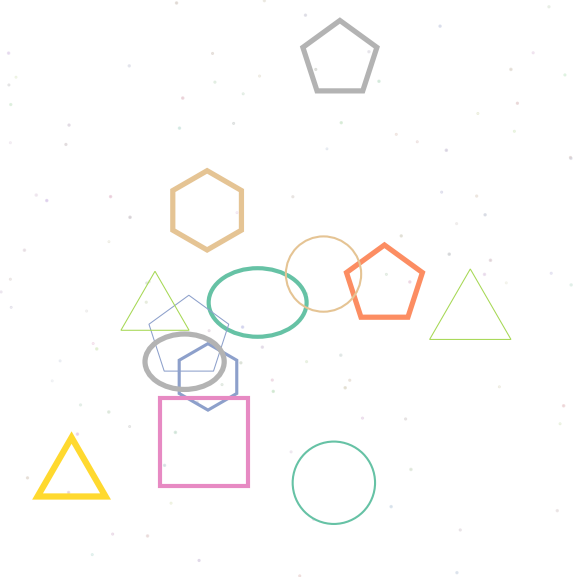[{"shape": "oval", "thickness": 2, "radius": 0.42, "center": [0.446, 0.475]}, {"shape": "circle", "thickness": 1, "radius": 0.36, "center": [0.578, 0.163]}, {"shape": "pentagon", "thickness": 2.5, "radius": 0.35, "center": [0.666, 0.506]}, {"shape": "pentagon", "thickness": 0.5, "radius": 0.36, "center": [0.327, 0.415]}, {"shape": "hexagon", "thickness": 1.5, "radius": 0.29, "center": [0.36, 0.347]}, {"shape": "square", "thickness": 2, "radius": 0.38, "center": [0.354, 0.234]}, {"shape": "triangle", "thickness": 0.5, "radius": 0.41, "center": [0.814, 0.452]}, {"shape": "triangle", "thickness": 0.5, "radius": 0.34, "center": [0.268, 0.461]}, {"shape": "triangle", "thickness": 3, "radius": 0.34, "center": [0.124, 0.173]}, {"shape": "hexagon", "thickness": 2.5, "radius": 0.34, "center": [0.359, 0.635]}, {"shape": "circle", "thickness": 1, "radius": 0.33, "center": [0.56, 0.525]}, {"shape": "oval", "thickness": 2.5, "radius": 0.34, "center": [0.32, 0.373]}, {"shape": "pentagon", "thickness": 2.5, "radius": 0.34, "center": [0.589, 0.896]}]